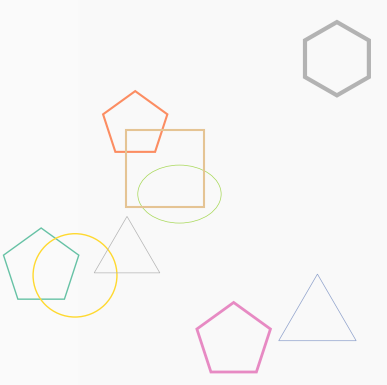[{"shape": "pentagon", "thickness": 1, "radius": 0.51, "center": [0.106, 0.306]}, {"shape": "pentagon", "thickness": 1.5, "radius": 0.44, "center": [0.349, 0.676]}, {"shape": "triangle", "thickness": 0.5, "radius": 0.58, "center": [0.819, 0.173]}, {"shape": "pentagon", "thickness": 2, "radius": 0.5, "center": [0.603, 0.115]}, {"shape": "oval", "thickness": 0.5, "radius": 0.54, "center": [0.463, 0.496]}, {"shape": "circle", "thickness": 1, "radius": 0.54, "center": [0.194, 0.285]}, {"shape": "square", "thickness": 1.5, "radius": 0.5, "center": [0.426, 0.562]}, {"shape": "hexagon", "thickness": 3, "radius": 0.48, "center": [0.87, 0.848]}, {"shape": "triangle", "thickness": 0.5, "radius": 0.49, "center": [0.328, 0.34]}]